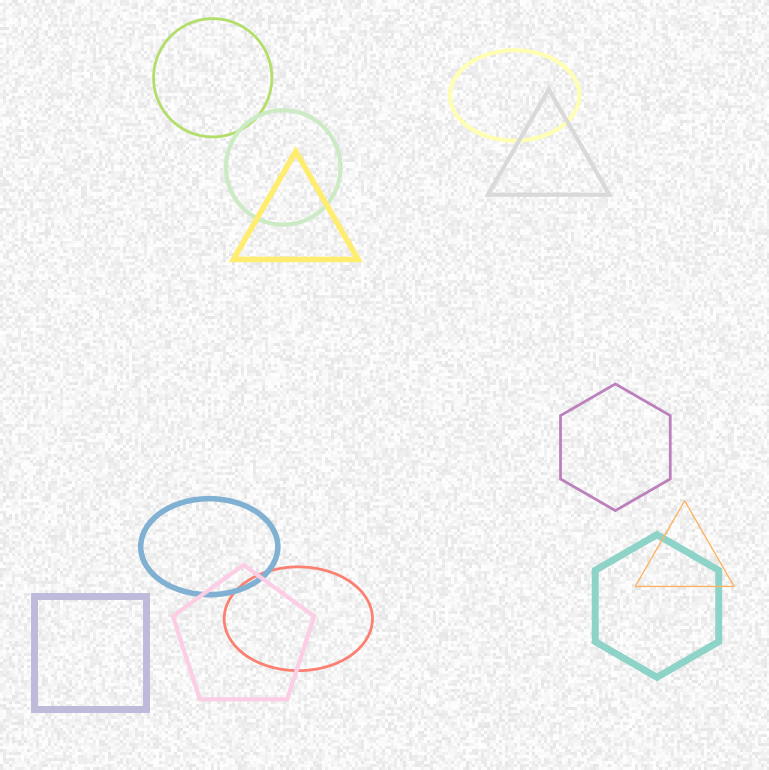[{"shape": "hexagon", "thickness": 2.5, "radius": 0.46, "center": [0.853, 0.213]}, {"shape": "oval", "thickness": 1.5, "radius": 0.42, "center": [0.668, 0.876]}, {"shape": "square", "thickness": 2.5, "radius": 0.36, "center": [0.117, 0.153]}, {"shape": "oval", "thickness": 1, "radius": 0.48, "center": [0.387, 0.196]}, {"shape": "oval", "thickness": 2, "radius": 0.45, "center": [0.272, 0.29]}, {"shape": "triangle", "thickness": 0.5, "radius": 0.37, "center": [0.889, 0.275]}, {"shape": "circle", "thickness": 1, "radius": 0.38, "center": [0.276, 0.899]}, {"shape": "pentagon", "thickness": 1.5, "radius": 0.48, "center": [0.316, 0.17]}, {"shape": "triangle", "thickness": 1.5, "radius": 0.46, "center": [0.713, 0.793]}, {"shape": "hexagon", "thickness": 1, "radius": 0.41, "center": [0.799, 0.419]}, {"shape": "circle", "thickness": 1.5, "radius": 0.37, "center": [0.368, 0.783]}, {"shape": "triangle", "thickness": 2, "radius": 0.47, "center": [0.384, 0.71]}]